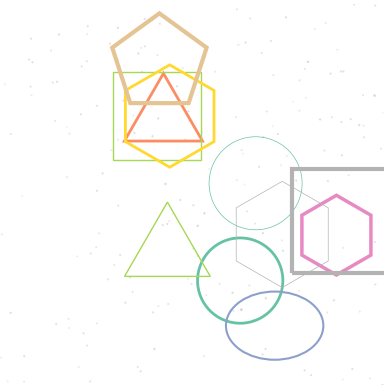[{"shape": "circle", "thickness": 2, "radius": 0.55, "center": [0.624, 0.271]}, {"shape": "circle", "thickness": 0.5, "radius": 0.6, "center": [0.664, 0.524]}, {"shape": "triangle", "thickness": 2, "radius": 0.59, "center": [0.425, 0.692]}, {"shape": "oval", "thickness": 1.5, "radius": 0.63, "center": [0.713, 0.154]}, {"shape": "hexagon", "thickness": 2.5, "radius": 0.52, "center": [0.874, 0.389]}, {"shape": "square", "thickness": 1, "radius": 0.57, "center": [0.408, 0.698]}, {"shape": "triangle", "thickness": 1, "radius": 0.64, "center": [0.435, 0.346]}, {"shape": "hexagon", "thickness": 2, "radius": 0.66, "center": [0.441, 0.699]}, {"shape": "pentagon", "thickness": 3, "radius": 0.64, "center": [0.414, 0.836]}, {"shape": "hexagon", "thickness": 0.5, "radius": 0.69, "center": [0.733, 0.391]}, {"shape": "square", "thickness": 3, "radius": 0.68, "center": [0.894, 0.426]}]